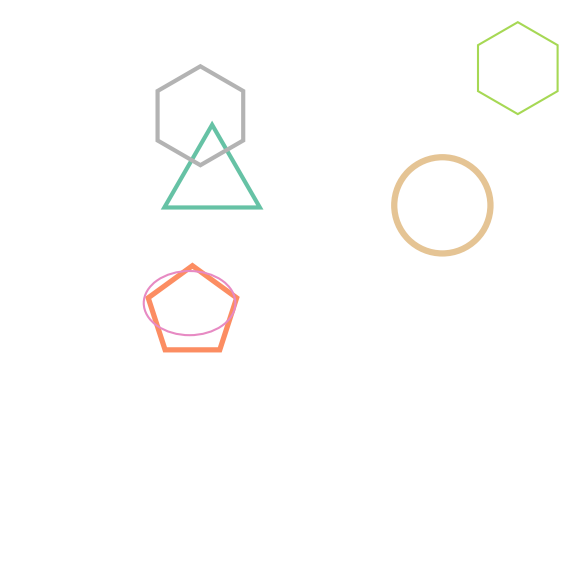[{"shape": "triangle", "thickness": 2, "radius": 0.48, "center": [0.367, 0.688]}, {"shape": "pentagon", "thickness": 2.5, "radius": 0.4, "center": [0.333, 0.458]}, {"shape": "oval", "thickness": 1, "radius": 0.4, "center": [0.328, 0.474]}, {"shape": "hexagon", "thickness": 1, "radius": 0.4, "center": [0.897, 0.881]}, {"shape": "circle", "thickness": 3, "radius": 0.42, "center": [0.766, 0.644]}, {"shape": "hexagon", "thickness": 2, "radius": 0.43, "center": [0.347, 0.799]}]